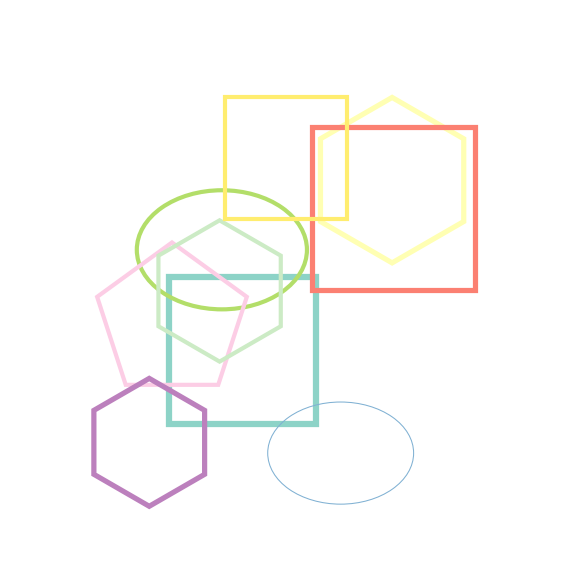[{"shape": "square", "thickness": 3, "radius": 0.64, "center": [0.42, 0.392]}, {"shape": "hexagon", "thickness": 2.5, "radius": 0.72, "center": [0.679, 0.687]}, {"shape": "square", "thickness": 2.5, "radius": 0.7, "center": [0.682, 0.639]}, {"shape": "oval", "thickness": 0.5, "radius": 0.63, "center": [0.59, 0.215]}, {"shape": "oval", "thickness": 2, "radius": 0.74, "center": [0.384, 0.567]}, {"shape": "pentagon", "thickness": 2, "radius": 0.68, "center": [0.298, 0.443]}, {"shape": "hexagon", "thickness": 2.5, "radius": 0.55, "center": [0.258, 0.233]}, {"shape": "hexagon", "thickness": 2, "radius": 0.61, "center": [0.38, 0.495]}, {"shape": "square", "thickness": 2, "radius": 0.53, "center": [0.495, 0.726]}]